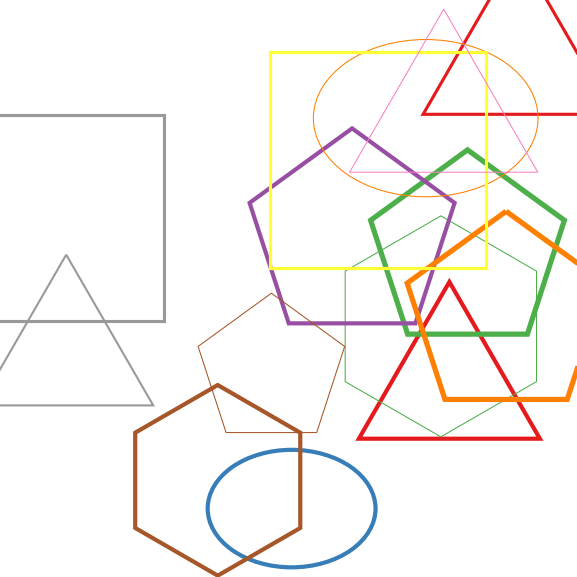[{"shape": "triangle", "thickness": 1.5, "radius": 0.95, "center": [0.897, 0.896]}, {"shape": "triangle", "thickness": 2, "radius": 0.91, "center": [0.778, 0.33]}, {"shape": "oval", "thickness": 2, "radius": 0.73, "center": [0.505, 0.118]}, {"shape": "hexagon", "thickness": 0.5, "radius": 0.96, "center": [0.763, 0.434]}, {"shape": "pentagon", "thickness": 2.5, "radius": 0.88, "center": [0.81, 0.563]}, {"shape": "pentagon", "thickness": 2, "radius": 0.93, "center": [0.61, 0.59]}, {"shape": "pentagon", "thickness": 2.5, "radius": 0.9, "center": [0.876, 0.453]}, {"shape": "oval", "thickness": 0.5, "radius": 0.97, "center": [0.737, 0.795]}, {"shape": "square", "thickness": 1.5, "radius": 0.94, "center": [0.654, 0.722]}, {"shape": "pentagon", "thickness": 0.5, "radius": 0.67, "center": [0.47, 0.358]}, {"shape": "hexagon", "thickness": 2, "radius": 0.83, "center": [0.377, 0.167]}, {"shape": "triangle", "thickness": 0.5, "radius": 0.94, "center": [0.768, 0.795]}, {"shape": "triangle", "thickness": 1, "radius": 0.87, "center": [0.115, 0.384]}, {"shape": "square", "thickness": 1.5, "radius": 0.89, "center": [0.105, 0.622]}]